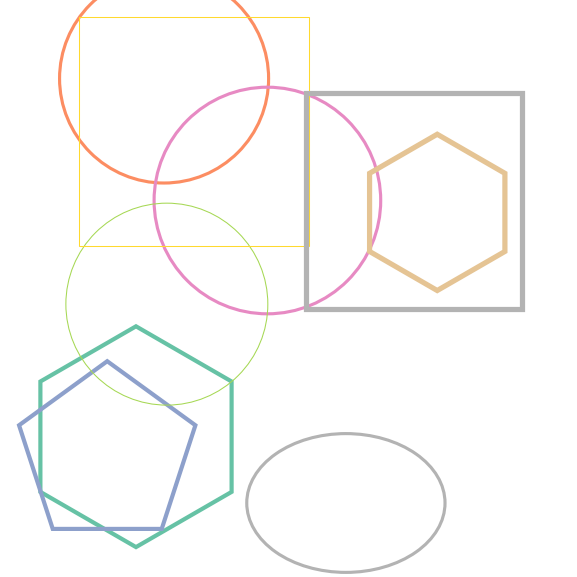[{"shape": "hexagon", "thickness": 2, "radius": 0.96, "center": [0.235, 0.243]}, {"shape": "circle", "thickness": 1.5, "radius": 0.9, "center": [0.284, 0.863]}, {"shape": "pentagon", "thickness": 2, "radius": 0.8, "center": [0.186, 0.213]}, {"shape": "circle", "thickness": 1.5, "radius": 0.98, "center": [0.463, 0.652]}, {"shape": "circle", "thickness": 0.5, "radius": 0.87, "center": [0.289, 0.472]}, {"shape": "square", "thickness": 0.5, "radius": 0.99, "center": [0.336, 0.771]}, {"shape": "hexagon", "thickness": 2.5, "radius": 0.68, "center": [0.757, 0.631]}, {"shape": "square", "thickness": 2.5, "radius": 0.94, "center": [0.717, 0.651]}, {"shape": "oval", "thickness": 1.5, "radius": 0.86, "center": [0.599, 0.128]}]